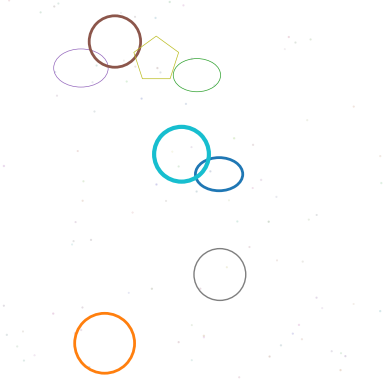[{"shape": "oval", "thickness": 2, "radius": 0.31, "center": [0.569, 0.548]}, {"shape": "circle", "thickness": 2, "radius": 0.39, "center": [0.272, 0.108]}, {"shape": "oval", "thickness": 0.5, "radius": 0.31, "center": [0.512, 0.805]}, {"shape": "oval", "thickness": 0.5, "radius": 0.35, "center": [0.21, 0.823]}, {"shape": "circle", "thickness": 2, "radius": 0.33, "center": [0.298, 0.892]}, {"shape": "circle", "thickness": 1, "radius": 0.34, "center": [0.571, 0.287]}, {"shape": "pentagon", "thickness": 0.5, "radius": 0.31, "center": [0.406, 0.845]}, {"shape": "circle", "thickness": 3, "radius": 0.36, "center": [0.471, 0.599]}]